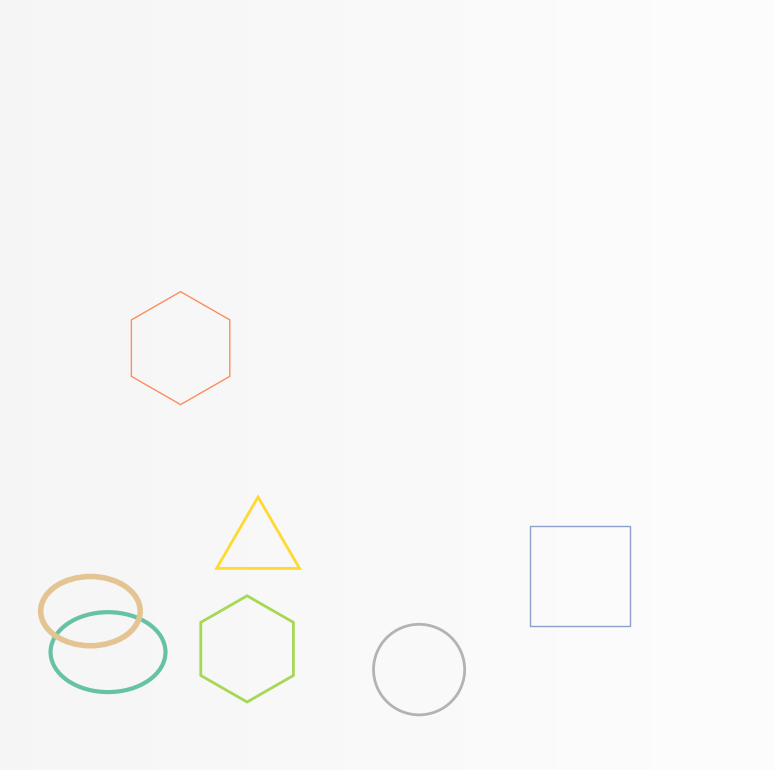[{"shape": "oval", "thickness": 1.5, "radius": 0.37, "center": [0.139, 0.153]}, {"shape": "hexagon", "thickness": 0.5, "radius": 0.37, "center": [0.233, 0.548]}, {"shape": "square", "thickness": 0.5, "radius": 0.32, "center": [0.748, 0.252]}, {"shape": "hexagon", "thickness": 1, "radius": 0.34, "center": [0.319, 0.157]}, {"shape": "triangle", "thickness": 1, "radius": 0.31, "center": [0.333, 0.293]}, {"shape": "oval", "thickness": 2, "radius": 0.32, "center": [0.117, 0.206]}, {"shape": "circle", "thickness": 1, "radius": 0.29, "center": [0.541, 0.13]}]